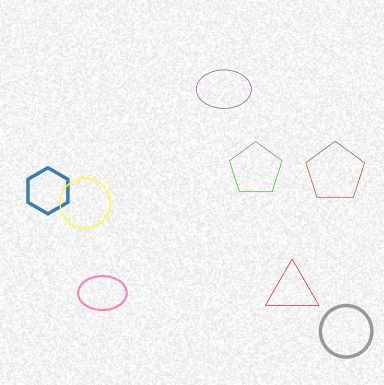[{"shape": "triangle", "thickness": 0.5, "radius": 0.4, "center": [0.759, 0.247]}, {"shape": "hexagon", "thickness": 2.5, "radius": 0.3, "center": [0.124, 0.504]}, {"shape": "pentagon", "thickness": 0.5, "radius": 0.36, "center": [0.664, 0.56]}, {"shape": "oval", "thickness": 0.5, "radius": 0.36, "center": [0.581, 0.768]}, {"shape": "circle", "thickness": 1, "radius": 0.33, "center": [0.221, 0.472]}, {"shape": "pentagon", "thickness": 0.5, "radius": 0.4, "center": [0.871, 0.553]}, {"shape": "oval", "thickness": 1.5, "radius": 0.32, "center": [0.266, 0.239]}, {"shape": "circle", "thickness": 2.5, "radius": 0.33, "center": [0.899, 0.14]}]